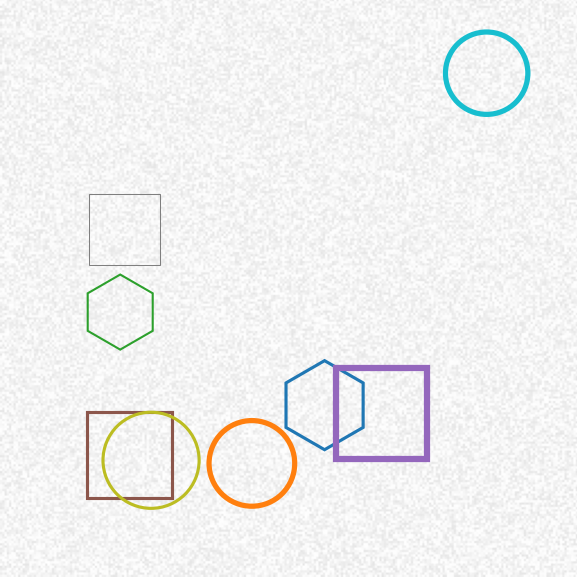[{"shape": "hexagon", "thickness": 1.5, "radius": 0.39, "center": [0.562, 0.298]}, {"shape": "circle", "thickness": 2.5, "radius": 0.37, "center": [0.436, 0.197]}, {"shape": "hexagon", "thickness": 1, "radius": 0.32, "center": [0.208, 0.459]}, {"shape": "square", "thickness": 3, "radius": 0.39, "center": [0.66, 0.283]}, {"shape": "square", "thickness": 1.5, "radius": 0.37, "center": [0.224, 0.211]}, {"shape": "square", "thickness": 0.5, "radius": 0.31, "center": [0.215, 0.602]}, {"shape": "circle", "thickness": 1.5, "radius": 0.42, "center": [0.262, 0.202]}, {"shape": "circle", "thickness": 2.5, "radius": 0.36, "center": [0.843, 0.872]}]